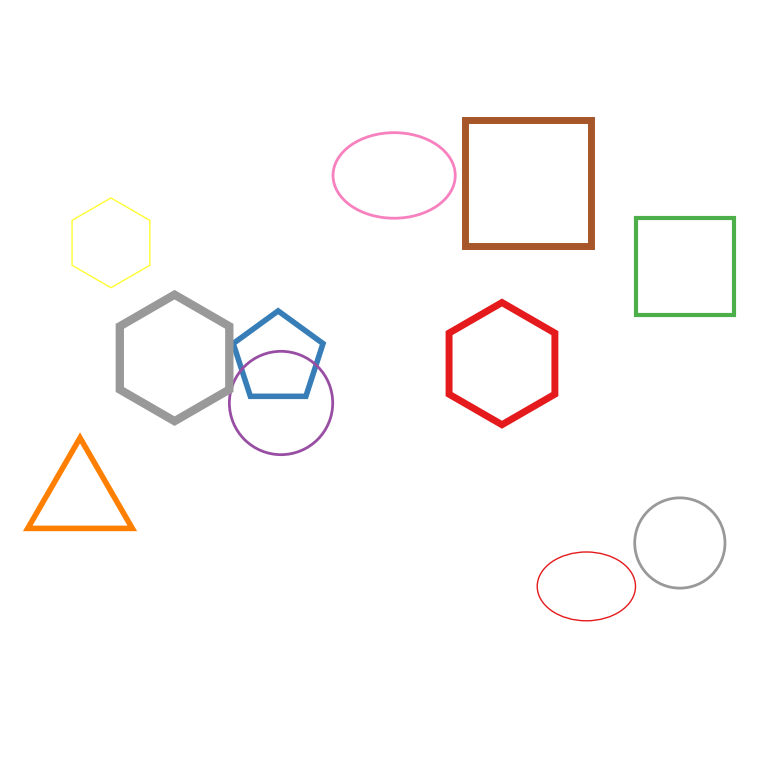[{"shape": "hexagon", "thickness": 2.5, "radius": 0.4, "center": [0.652, 0.528]}, {"shape": "oval", "thickness": 0.5, "radius": 0.32, "center": [0.761, 0.238]}, {"shape": "pentagon", "thickness": 2, "radius": 0.31, "center": [0.361, 0.535]}, {"shape": "square", "thickness": 1.5, "radius": 0.32, "center": [0.889, 0.654]}, {"shape": "circle", "thickness": 1, "radius": 0.34, "center": [0.365, 0.477]}, {"shape": "triangle", "thickness": 2, "radius": 0.39, "center": [0.104, 0.353]}, {"shape": "hexagon", "thickness": 0.5, "radius": 0.29, "center": [0.144, 0.685]}, {"shape": "square", "thickness": 2.5, "radius": 0.41, "center": [0.685, 0.762]}, {"shape": "oval", "thickness": 1, "radius": 0.4, "center": [0.512, 0.772]}, {"shape": "circle", "thickness": 1, "radius": 0.29, "center": [0.883, 0.295]}, {"shape": "hexagon", "thickness": 3, "radius": 0.41, "center": [0.227, 0.535]}]